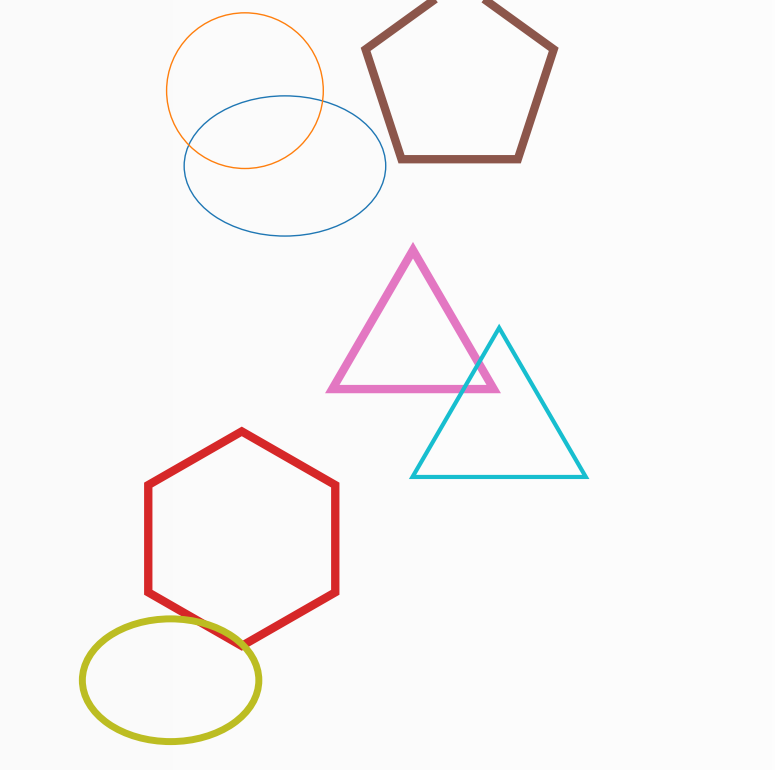[{"shape": "oval", "thickness": 0.5, "radius": 0.65, "center": [0.368, 0.784]}, {"shape": "circle", "thickness": 0.5, "radius": 0.51, "center": [0.316, 0.882]}, {"shape": "hexagon", "thickness": 3, "radius": 0.7, "center": [0.312, 0.3]}, {"shape": "pentagon", "thickness": 3, "radius": 0.64, "center": [0.593, 0.896]}, {"shape": "triangle", "thickness": 3, "radius": 0.6, "center": [0.533, 0.555]}, {"shape": "oval", "thickness": 2.5, "radius": 0.57, "center": [0.22, 0.117]}, {"shape": "triangle", "thickness": 1.5, "radius": 0.65, "center": [0.644, 0.445]}]